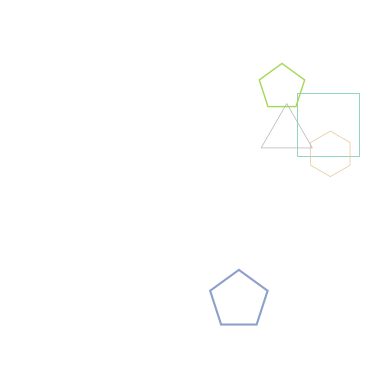[{"shape": "square", "thickness": 0.5, "radius": 0.41, "center": [0.852, 0.677]}, {"shape": "pentagon", "thickness": 1.5, "radius": 0.39, "center": [0.62, 0.221]}, {"shape": "pentagon", "thickness": 1, "radius": 0.31, "center": [0.732, 0.773]}, {"shape": "hexagon", "thickness": 0.5, "radius": 0.3, "center": [0.858, 0.6]}, {"shape": "triangle", "thickness": 0.5, "radius": 0.38, "center": [0.745, 0.654]}]